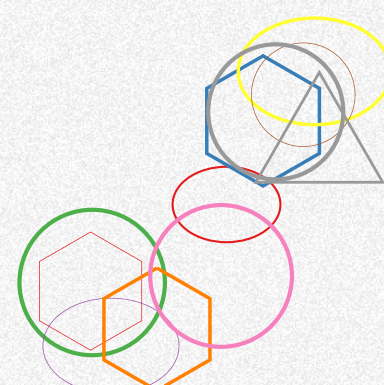[{"shape": "oval", "thickness": 1.5, "radius": 0.7, "center": [0.588, 0.469]}, {"shape": "hexagon", "thickness": 0.5, "radius": 0.77, "center": [0.235, 0.244]}, {"shape": "hexagon", "thickness": 2.5, "radius": 0.84, "center": [0.683, 0.686]}, {"shape": "circle", "thickness": 3, "radius": 0.94, "center": [0.239, 0.266]}, {"shape": "oval", "thickness": 0.5, "radius": 0.88, "center": [0.288, 0.102]}, {"shape": "hexagon", "thickness": 2.5, "radius": 0.8, "center": [0.408, 0.145]}, {"shape": "oval", "thickness": 2.5, "radius": 0.99, "center": [0.817, 0.815]}, {"shape": "circle", "thickness": 0.5, "radius": 0.67, "center": [0.788, 0.754]}, {"shape": "circle", "thickness": 3, "radius": 0.92, "center": [0.574, 0.283]}, {"shape": "triangle", "thickness": 2, "radius": 0.95, "center": [0.829, 0.622]}, {"shape": "circle", "thickness": 3, "radius": 0.88, "center": [0.716, 0.709]}]